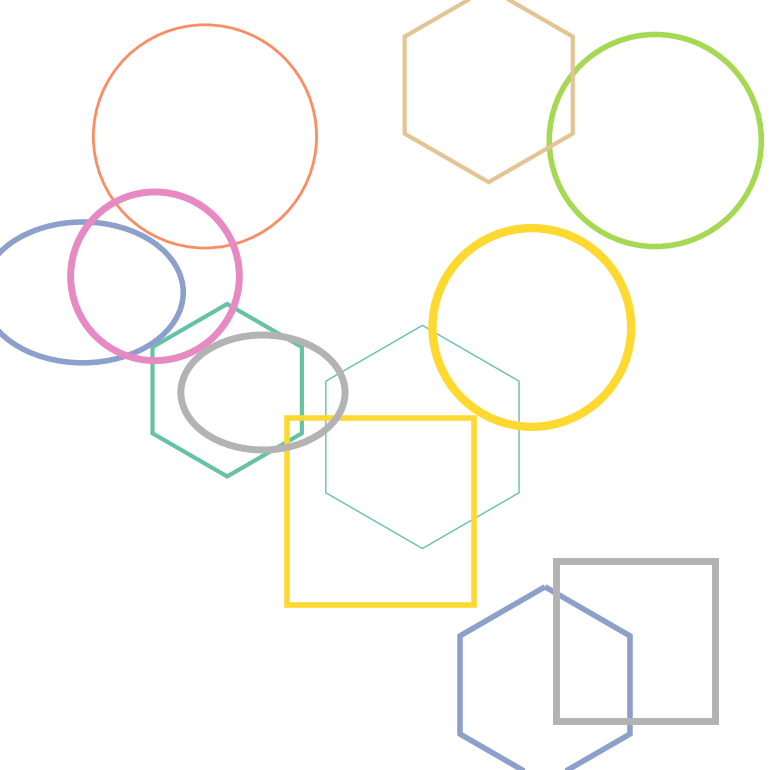[{"shape": "hexagon", "thickness": 0.5, "radius": 0.72, "center": [0.549, 0.433]}, {"shape": "hexagon", "thickness": 1.5, "radius": 0.56, "center": [0.295, 0.493]}, {"shape": "circle", "thickness": 1, "radius": 0.72, "center": [0.266, 0.823]}, {"shape": "hexagon", "thickness": 2, "radius": 0.64, "center": [0.708, 0.11]}, {"shape": "oval", "thickness": 2, "radius": 0.65, "center": [0.107, 0.62]}, {"shape": "circle", "thickness": 2.5, "radius": 0.55, "center": [0.201, 0.641]}, {"shape": "circle", "thickness": 2, "radius": 0.69, "center": [0.851, 0.818]}, {"shape": "circle", "thickness": 3, "radius": 0.65, "center": [0.691, 0.575]}, {"shape": "square", "thickness": 2, "radius": 0.61, "center": [0.494, 0.336]}, {"shape": "hexagon", "thickness": 1.5, "radius": 0.63, "center": [0.635, 0.889]}, {"shape": "oval", "thickness": 2.5, "radius": 0.53, "center": [0.342, 0.49]}, {"shape": "square", "thickness": 2.5, "radius": 0.52, "center": [0.826, 0.167]}]